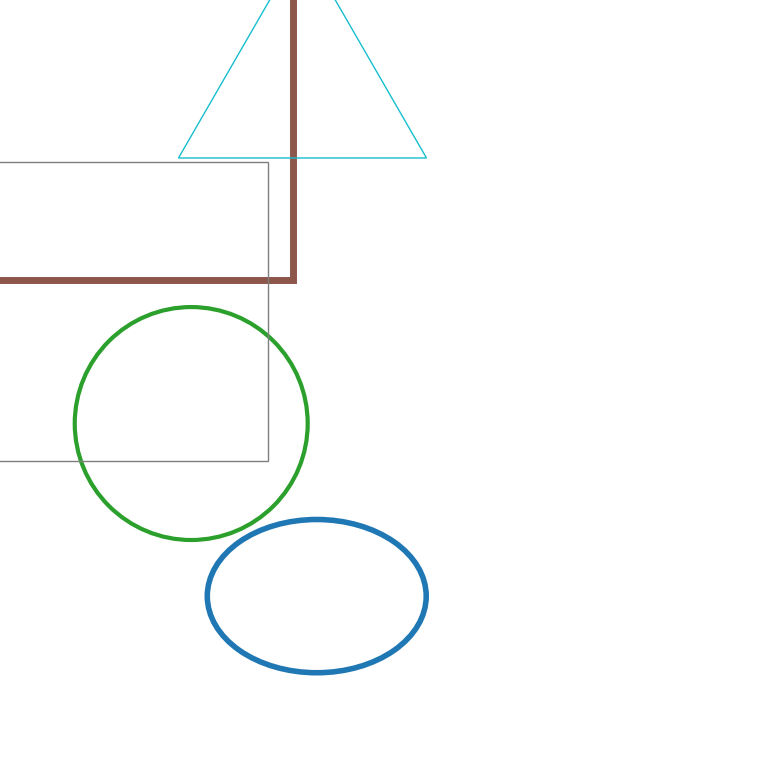[{"shape": "oval", "thickness": 2, "radius": 0.71, "center": [0.411, 0.226]}, {"shape": "circle", "thickness": 1.5, "radius": 0.76, "center": [0.248, 0.45]}, {"shape": "square", "thickness": 2.5, "radius": 0.98, "center": [0.185, 0.832]}, {"shape": "square", "thickness": 0.5, "radius": 0.97, "center": [0.154, 0.595]}, {"shape": "triangle", "thickness": 0.5, "radius": 0.93, "center": [0.393, 0.888]}]